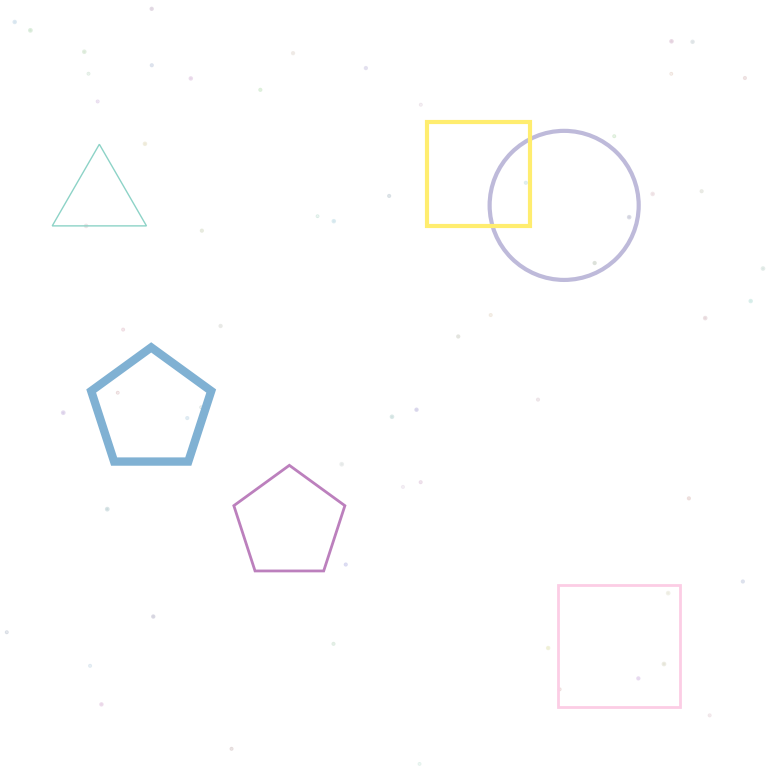[{"shape": "triangle", "thickness": 0.5, "radius": 0.35, "center": [0.129, 0.742]}, {"shape": "circle", "thickness": 1.5, "radius": 0.48, "center": [0.733, 0.733]}, {"shape": "pentagon", "thickness": 3, "radius": 0.41, "center": [0.196, 0.467]}, {"shape": "square", "thickness": 1, "radius": 0.4, "center": [0.804, 0.161]}, {"shape": "pentagon", "thickness": 1, "radius": 0.38, "center": [0.376, 0.32]}, {"shape": "square", "thickness": 1.5, "radius": 0.34, "center": [0.621, 0.774]}]